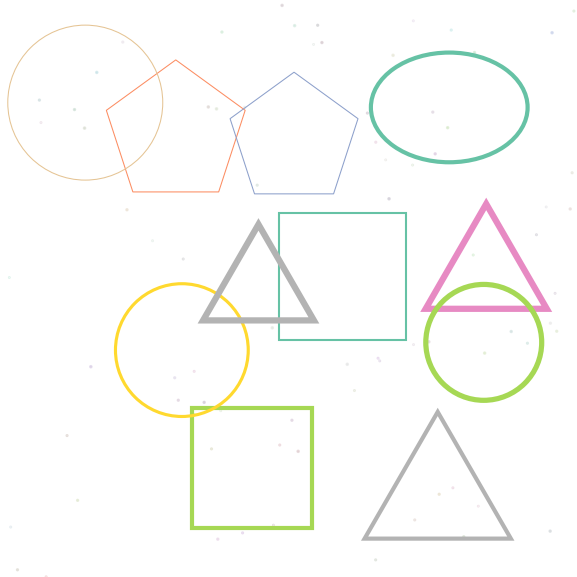[{"shape": "square", "thickness": 1, "radius": 0.55, "center": [0.593, 0.521]}, {"shape": "oval", "thickness": 2, "radius": 0.68, "center": [0.778, 0.813]}, {"shape": "pentagon", "thickness": 0.5, "radius": 0.63, "center": [0.304, 0.769]}, {"shape": "pentagon", "thickness": 0.5, "radius": 0.58, "center": [0.509, 0.758]}, {"shape": "triangle", "thickness": 3, "radius": 0.61, "center": [0.842, 0.525]}, {"shape": "square", "thickness": 2, "radius": 0.52, "center": [0.437, 0.189]}, {"shape": "circle", "thickness": 2.5, "radius": 0.5, "center": [0.838, 0.406]}, {"shape": "circle", "thickness": 1.5, "radius": 0.57, "center": [0.315, 0.393]}, {"shape": "circle", "thickness": 0.5, "radius": 0.67, "center": [0.148, 0.821]}, {"shape": "triangle", "thickness": 3, "radius": 0.55, "center": [0.448, 0.5]}, {"shape": "triangle", "thickness": 2, "radius": 0.73, "center": [0.758, 0.14]}]